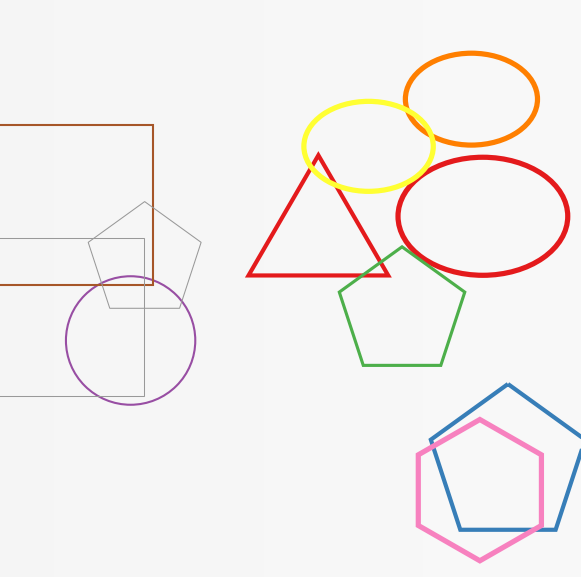[{"shape": "oval", "thickness": 2.5, "radius": 0.73, "center": [0.831, 0.625]}, {"shape": "triangle", "thickness": 2, "radius": 0.69, "center": [0.548, 0.592]}, {"shape": "pentagon", "thickness": 2, "radius": 0.7, "center": [0.874, 0.195]}, {"shape": "pentagon", "thickness": 1.5, "radius": 0.57, "center": [0.692, 0.458]}, {"shape": "circle", "thickness": 1, "radius": 0.56, "center": [0.225, 0.41]}, {"shape": "oval", "thickness": 2.5, "radius": 0.57, "center": [0.811, 0.827]}, {"shape": "oval", "thickness": 2.5, "radius": 0.56, "center": [0.634, 0.746]}, {"shape": "square", "thickness": 1, "radius": 0.69, "center": [0.125, 0.644]}, {"shape": "hexagon", "thickness": 2.5, "radius": 0.61, "center": [0.826, 0.15]}, {"shape": "square", "thickness": 0.5, "radius": 0.68, "center": [0.111, 0.451]}, {"shape": "pentagon", "thickness": 0.5, "radius": 0.51, "center": [0.249, 0.548]}]